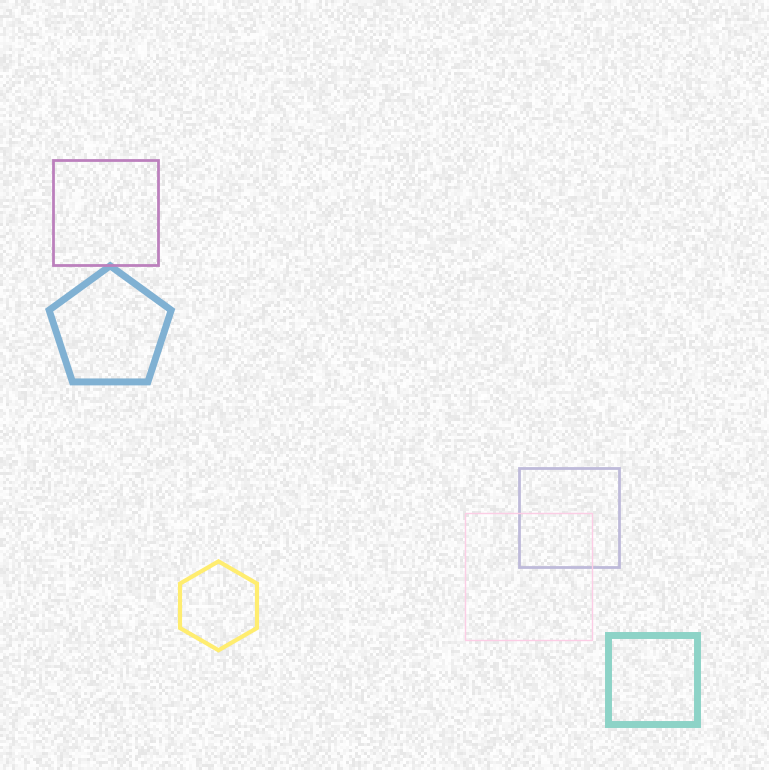[{"shape": "square", "thickness": 2.5, "radius": 0.29, "center": [0.847, 0.118]}, {"shape": "square", "thickness": 1, "radius": 0.32, "center": [0.739, 0.328]}, {"shape": "pentagon", "thickness": 2.5, "radius": 0.42, "center": [0.143, 0.571]}, {"shape": "square", "thickness": 0.5, "radius": 0.41, "center": [0.687, 0.251]}, {"shape": "square", "thickness": 1, "radius": 0.34, "center": [0.137, 0.724]}, {"shape": "hexagon", "thickness": 1.5, "radius": 0.29, "center": [0.284, 0.213]}]